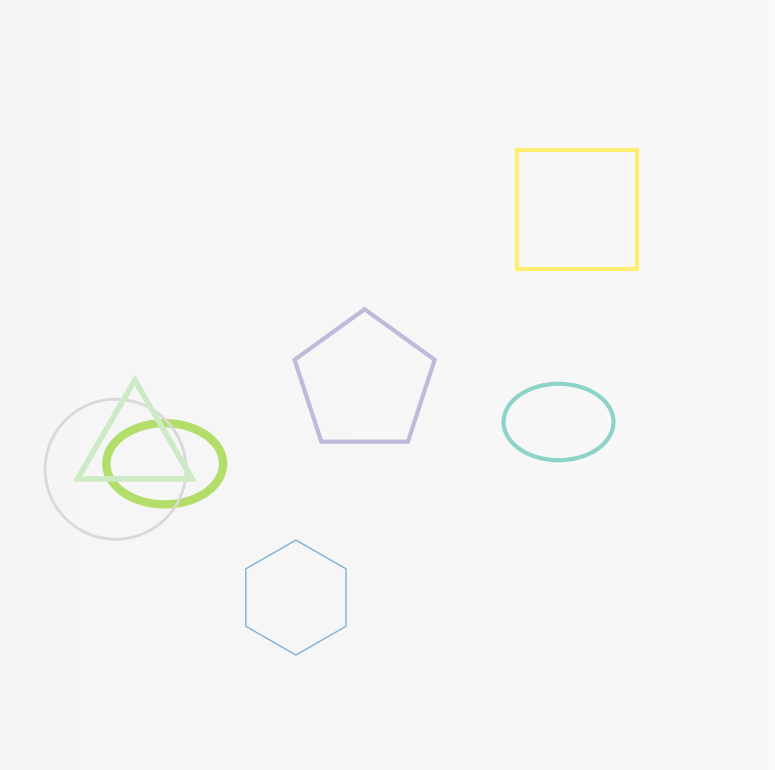[{"shape": "oval", "thickness": 1.5, "radius": 0.35, "center": [0.721, 0.452]}, {"shape": "pentagon", "thickness": 1.5, "radius": 0.48, "center": [0.47, 0.503]}, {"shape": "hexagon", "thickness": 0.5, "radius": 0.37, "center": [0.382, 0.224]}, {"shape": "oval", "thickness": 3, "radius": 0.38, "center": [0.213, 0.398]}, {"shape": "circle", "thickness": 1, "radius": 0.45, "center": [0.149, 0.391]}, {"shape": "triangle", "thickness": 2, "radius": 0.43, "center": [0.174, 0.421]}, {"shape": "square", "thickness": 1.5, "radius": 0.39, "center": [0.744, 0.728]}]